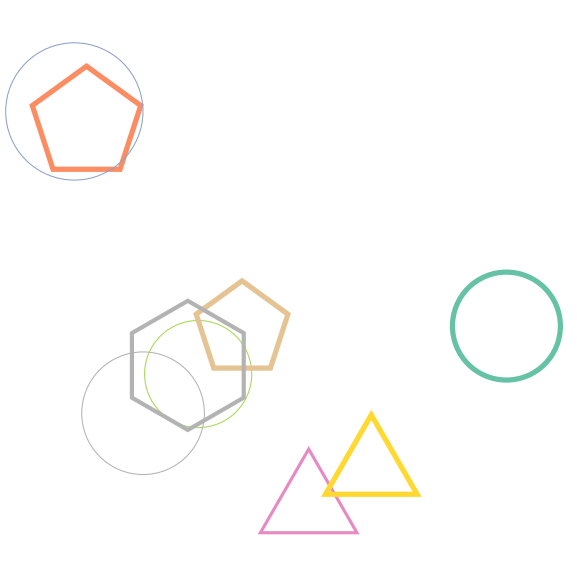[{"shape": "circle", "thickness": 2.5, "radius": 0.47, "center": [0.877, 0.434]}, {"shape": "pentagon", "thickness": 2.5, "radius": 0.49, "center": [0.15, 0.786]}, {"shape": "circle", "thickness": 0.5, "radius": 0.59, "center": [0.129, 0.806]}, {"shape": "triangle", "thickness": 1.5, "radius": 0.48, "center": [0.535, 0.125]}, {"shape": "circle", "thickness": 0.5, "radius": 0.46, "center": [0.343, 0.351]}, {"shape": "triangle", "thickness": 2.5, "radius": 0.46, "center": [0.643, 0.189]}, {"shape": "pentagon", "thickness": 2.5, "radius": 0.42, "center": [0.419, 0.429]}, {"shape": "hexagon", "thickness": 2, "radius": 0.56, "center": [0.325, 0.366]}, {"shape": "circle", "thickness": 0.5, "radius": 0.53, "center": [0.248, 0.284]}]